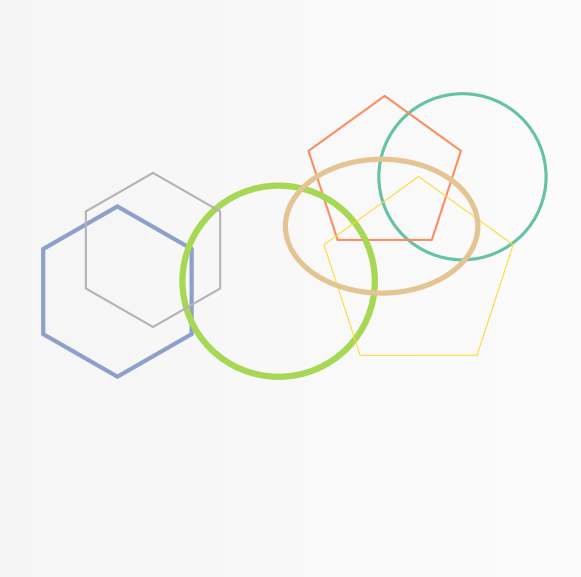[{"shape": "circle", "thickness": 1.5, "radius": 0.72, "center": [0.796, 0.693]}, {"shape": "pentagon", "thickness": 1, "radius": 0.69, "center": [0.662, 0.695]}, {"shape": "hexagon", "thickness": 2, "radius": 0.74, "center": [0.202, 0.494]}, {"shape": "circle", "thickness": 3, "radius": 0.83, "center": [0.479, 0.512]}, {"shape": "pentagon", "thickness": 0.5, "radius": 0.86, "center": [0.72, 0.522]}, {"shape": "oval", "thickness": 2.5, "radius": 0.83, "center": [0.657, 0.607]}, {"shape": "hexagon", "thickness": 1, "radius": 0.67, "center": [0.263, 0.566]}]